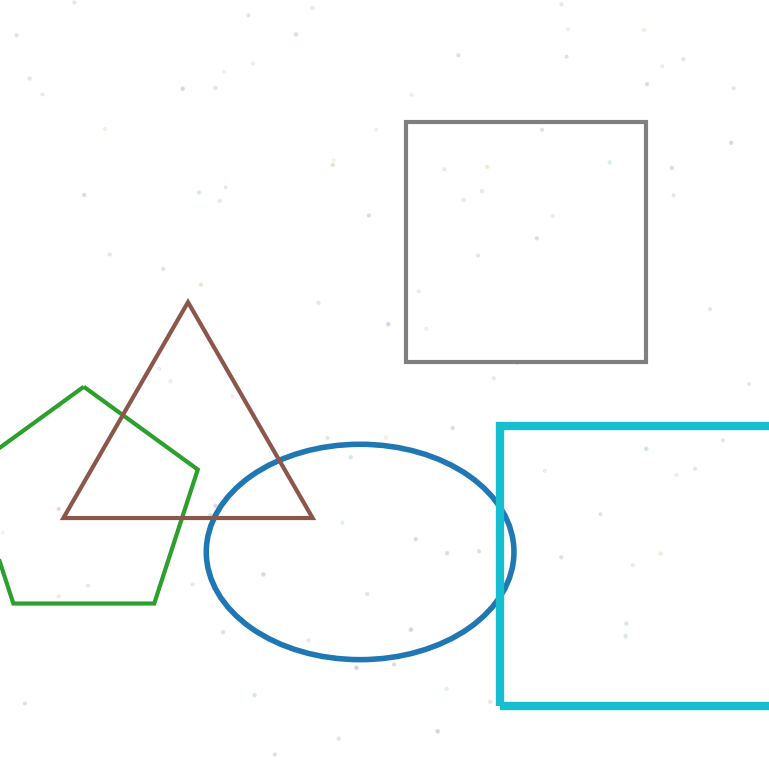[{"shape": "oval", "thickness": 2, "radius": 1.0, "center": [0.468, 0.283]}, {"shape": "pentagon", "thickness": 1.5, "radius": 0.78, "center": [0.109, 0.342]}, {"shape": "triangle", "thickness": 1.5, "radius": 0.93, "center": [0.244, 0.421]}, {"shape": "square", "thickness": 1.5, "radius": 0.78, "center": [0.683, 0.685]}, {"shape": "square", "thickness": 3, "radius": 0.91, "center": [0.832, 0.265]}]